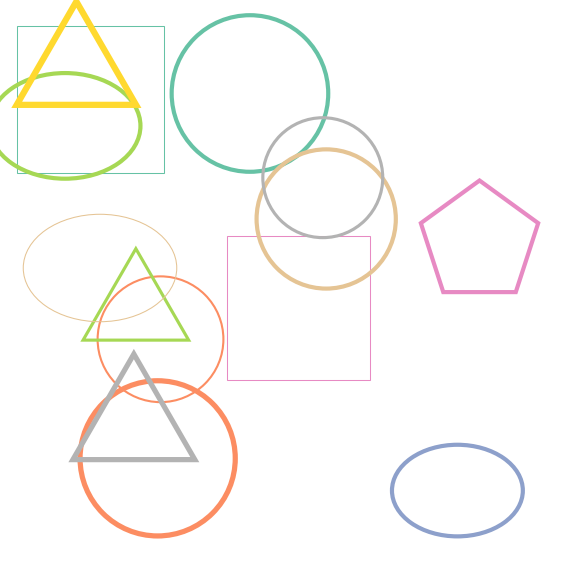[{"shape": "square", "thickness": 0.5, "radius": 0.64, "center": [0.157, 0.827]}, {"shape": "circle", "thickness": 2, "radius": 0.68, "center": [0.433, 0.837]}, {"shape": "circle", "thickness": 1, "radius": 0.54, "center": [0.278, 0.412]}, {"shape": "circle", "thickness": 2.5, "radius": 0.67, "center": [0.273, 0.205]}, {"shape": "oval", "thickness": 2, "radius": 0.57, "center": [0.792, 0.15]}, {"shape": "square", "thickness": 0.5, "radius": 0.62, "center": [0.517, 0.466]}, {"shape": "pentagon", "thickness": 2, "radius": 0.53, "center": [0.83, 0.58]}, {"shape": "oval", "thickness": 2, "radius": 0.65, "center": [0.113, 0.781]}, {"shape": "triangle", "thickness": 1.5, "radius": 0.53, "center": [0.235, 0.463]}, {"shape": "triangle", "thickness": 3, "radius": 0.6, "center": [0.132, 0.877]}, {"shape": "circle", "thickness": 2, "radius": 0.6, "center": [0.565, 0.62]}, {"shape": "oval", "thickness": 0.5, "radius": 0.66, "center": [0.173, 0.535]}, {"shape": "circle", "thickness": 1.5, "radius": 0.52, "center": [0.559, 0.691]}, {"shape": "triangle", "thickness": 2.5, "radius": 0.61, "center": [0.232, 0.264]}]